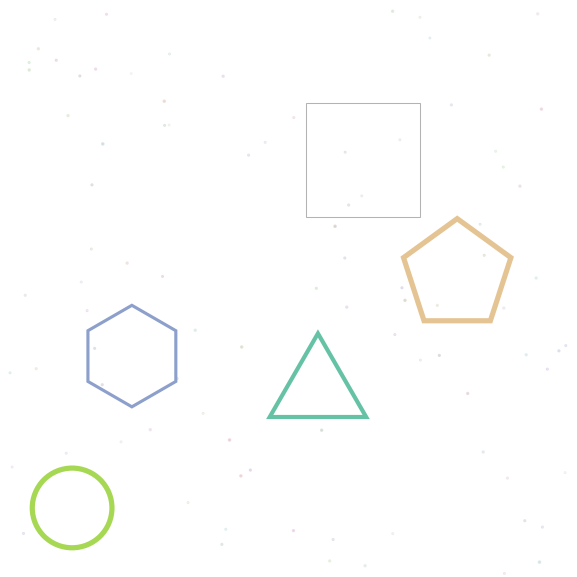[{"shape": "triangle", "thickness": 2, "radius": 0.48, "center": [0.551, 0.325]}, {"shape": "hexagon", "thickness": 1.5, "radius": 0.44, "center": [0.228, 0.383]}, {"shape": "circle", "thickness": 2.5, "radius": 0.34, "center": [0.125, 0.12]}, {"shape": "pentagon", "thickness": 2.5, "radius": 0.49, "center": [0.792, 0.523]}, {"shape": "square", "thickness": 0.5, "radius": 0.49, "center": [0.628, 0.723]}]